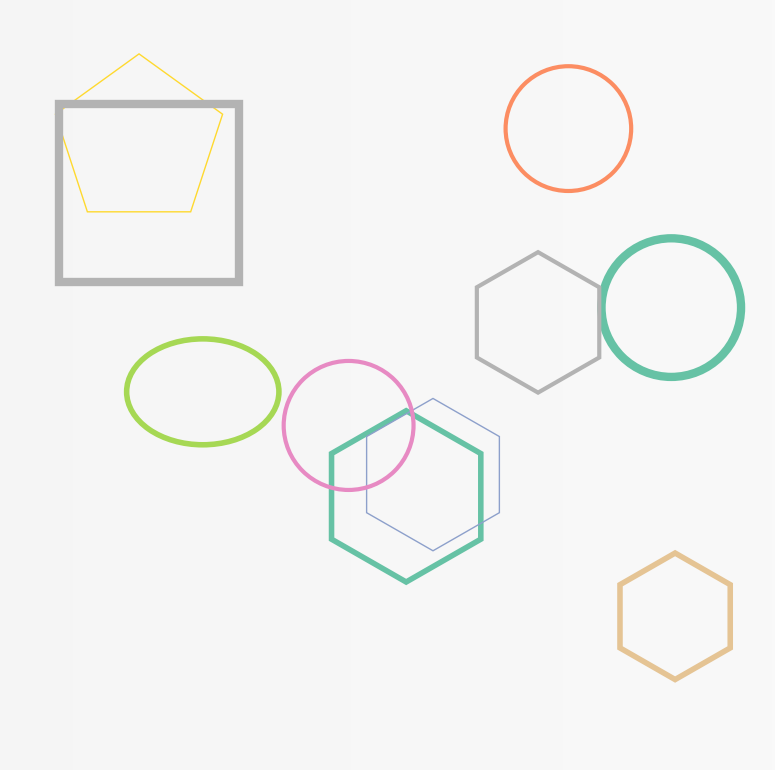[{"shape": "circle", "thickness": 3, "radius": 0.45, "center": [0.866, 0.601]}, {"shape": "hexagon", "thickness": 2, "radius": 0.56, "center": [0.524, 0.355]}, {"shape": "circle", "thickness": 1.5, "radius": 0.41, "center": [0.733, 0.833]}, {"shape": "hexagon", "thickness": 0.5, "radius": 0.49, "center": [0.559, 0.384]}, {"shape": "circle", "thickness": 1.5, "radius": 0.42, "center": [0.45, 0.447]}, {"shape": "oval", "thickness": 2, "radius": 0.49, "center": [0.262, 0.491]}, {"shape": "pentagon", "thickness": 0.5, "radius": 0.57, "center": [0.179, 0.817]}, {"shape": "hexagon", "thickness": 2, "radius": 0.41, "center": [0.871, 0.2]}, {"shape": "square", "thickness": 3, "radius": 0.58, "center": [0.193, 0.75]}, {"shape": "hexagon", "thickness": 1.5, "radius": 0.46, "center": [0.694, 0.581]}]